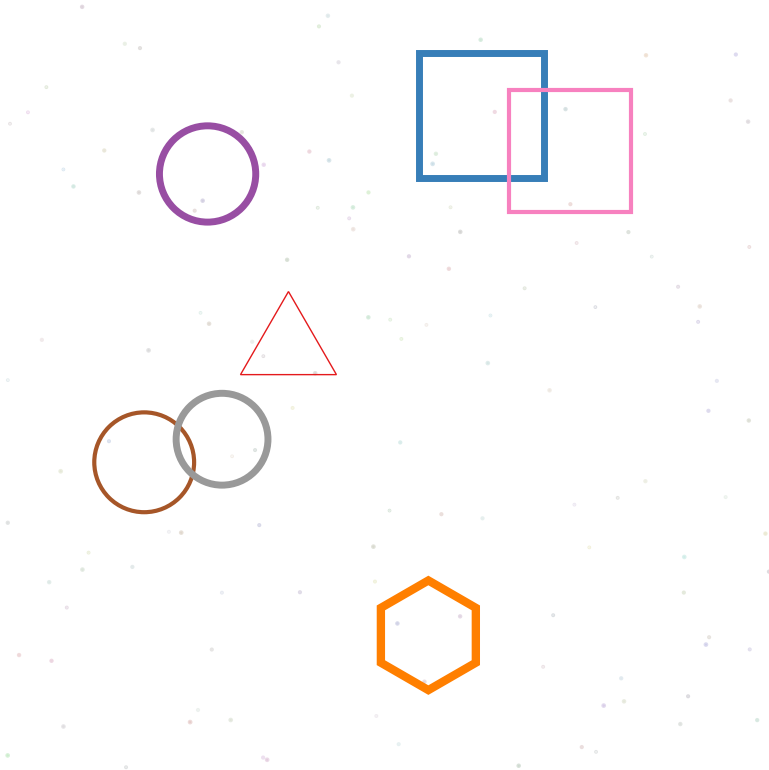[{"shape": "triangle", "thickness": 0.5, "radius": 0.36, "center": [0.375, 0.549]}, {"shape": "square", "thickness": 2.5, "radius": 0.4, "center": [0.625, 0.85]}, {"shape": "circle", "thickness": 2.5, "radius": 0.31, "center": [0.27, 0.774]}, {"shape": "hexagon", "thickness": 3, "radius": 0.36, "center": [0.556, 0.175]}, {"shape": "circle", "thickness": 1.5, "radius": 0.32, "center": [0.187, 0.4]}, {"shape": "square", "thickness": 1.5, "radius": 0.4, "center": [0.74, 0.804]}, {"shape": "circle", "thickness": 2.5, "radius": 0.3, "center": [0.288, 0.43]}]